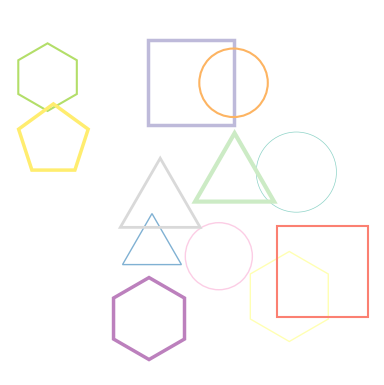[{"shape": "circle", "thickness": 0.5, "radius": 0.52, "center": [0.77, 0.553]}, {"shape": "hexagon", "thickness": 1, "radius": 0.58, "center": [0.751, 0.23]}, {"shape": "square", "thickness": 2.5, "radius": 0.55, "center": [0.496, 0.787]}, {"shape": "square", "thickness": 1.5, "radius": 0.59, "center": [0.837, 0.295]}, {"shape": "triangle", "thickness": 1, "radius": 0.44, "center": [0.395, 0.357]}, {"shape": "circle", "thickness": 1.5, "radius": 0.44, "center": [0.607, 0.785]}, {"shape": "hexagon", "thickness": 1.5, "radius": 0.44, "center": [0.124, 0.8]}, {"shape": "circle", "thickness": 1, "radius": 0.44, "center": [0.568, 0.335]}, {"shape": "triangle", "thickness": 2, "radius": 0.6, "center": [0.416, 0.469]}, {"shape": "hexagon", "thickness": 2.5, "radius": 0.53, "center": [0.387, 0.173]}, {"shape": "triangle", "thickness": 3, "radius": 0.59, "center": [0.609, 0.536]}, {"shape": "pentagon", "thickness": 2.5, "radius": 0.48, "center": [0.139, 0.635]}]